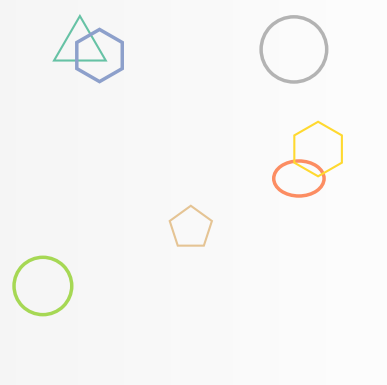[{"shape": "triangle", "thickness": 1.5, "radius": 0.39, "center": [0.206, 0.881]}, {"shape": "oval", "thickness": 2.5, "radius": 0.32, "center": [0.771, 0.536]}, {"shape": "hexagon", "thickness": 2.5, "radius": 0.34, "center": [0.257, 0.856]}, {"shape": "circle", "thickness": 2.5, "radius": 0.37, "center": [0.111, 0.257]}, {"shape": "hexagon", "thickness": 1.5, "radius": 0.35, "center": [0.821, 0.613]}, {"shape": "pentagon", "thickness": 1.5, "radius": 0.29, "center": [0.492, 0.408]}, {"shape": "circle", "thickness": 2.5, "radius": 0.42, "center": [0.758, 0.872]}]